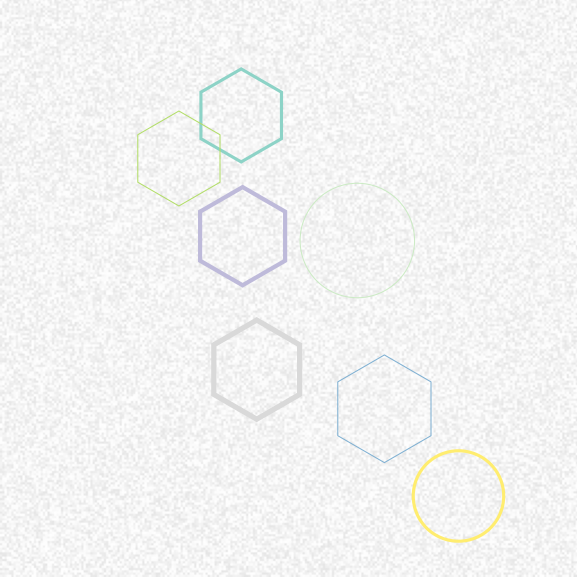[{"shape": "hexagon", "thickness": 1.5, "radius": 0.4, "center": [0.418, 0.799]}, {"shape": "hexagon", "thickness": 2, "radius": 0.42, "center": [0.42, 0.59]}, {"shape": "hexagon", "thickness": 0.5, "radius": 0.47, "center": [0.666, 0.291]}, {"shape": "hexagon", "thickness": 0.5, "radius": 0.41, "center": [0.31, 0.725]}, {"shape": "hexagon", "thickness": 2.5, "radius": 0.43, "center": [0.445, 0.359]}, {"shape": "circle", "thickness": 0.5, "radius": 0.5, "center": [0.619, 0.583]}, {"shape": "circle", "thickness": 1.5, "radius": 0.39, "center": [0.794, 0.14]}]